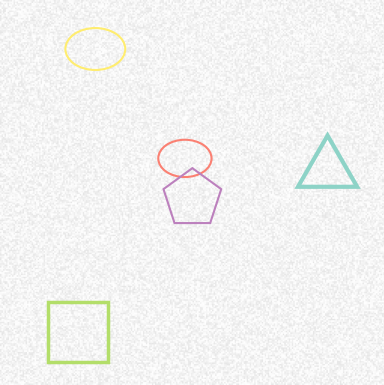[{"shape": "triangle", "thickness": 3, "radius": 0.44, "center": [0.851, 0.559]}, {"shape": "oval", "thickness": 1.5, "radius": 0.35, "center": [0.48, 0.589]}, {"shape": "square", "thickness": 2.5, "radius": 0.39, "center": [0.203, 0.137]}, {"shape": "pentagon", "thickness": 1.5, "radius": 0.39, "center": [0.5, 0.484]}, {"shape": "oval", "thickness": 1.5, "radius": 0.39, "center": [0.248, 0.873]}]